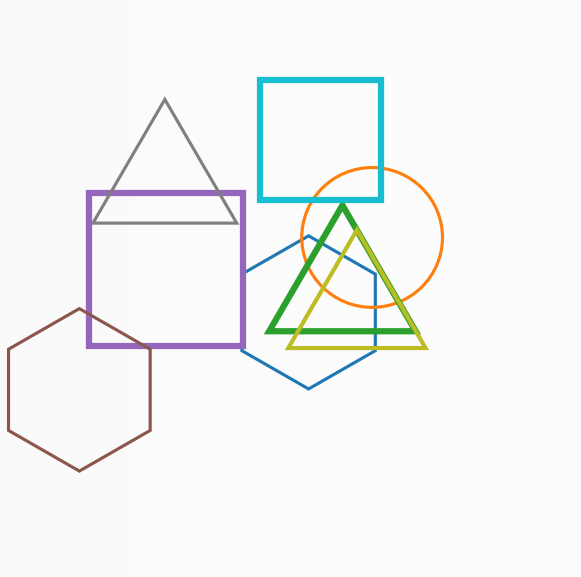[{"shape": "hexagon", "thickness": 1.5, "radius": 0.66, "center": [0.531, 0.458]}, {"shape": "circle", "thickness": 1.5, "radius": 0.61, "center": [0.64, 0.588]}, {"shape": "triangle", "thickness": 3, "radius": 0.73, "center": [0.589, 0.498]}, {"shape": "square", "thickness": 3, "radius": 0.66, "center": [0.286, 0.532]}, {"shape": "hexagon", "thickness": 1.5, "radius": 0.7, "center": [0.137, 0.324]}, {"shape": "triangle", "thickness": 1.5, "radius": 0.71, "center": [0.284, 0.684]}, {"shape": "triangle", "thickness": 2, "radius": 0.68, "center": [0.614, 0.465]}, {"shape": "square", "thickness": 3, "radius": 0.52, "center": [0.551, 0.757]}]